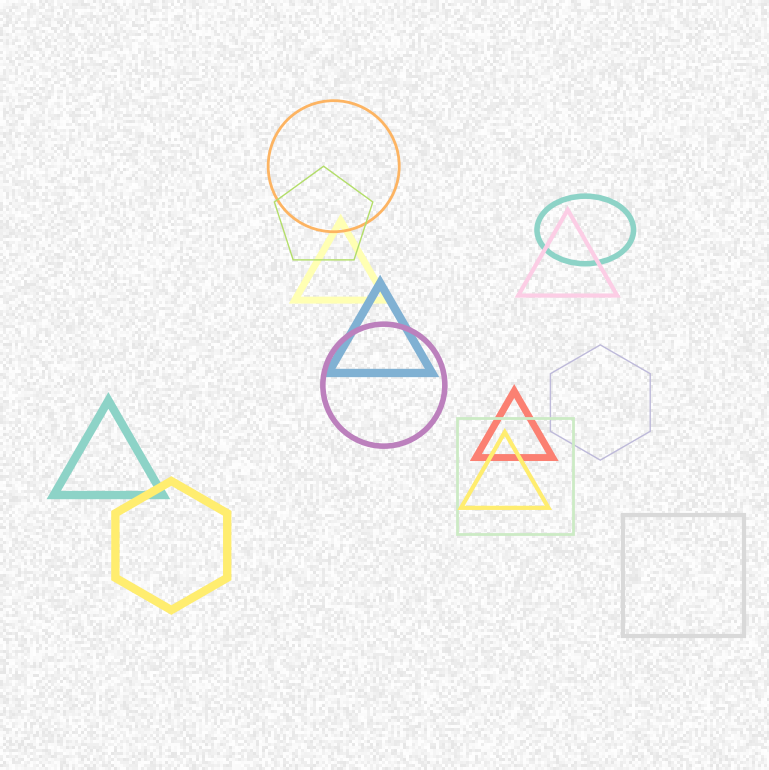[{"shape": "oval", "thickness": 2, "radius": 0.31, "center": [0.76, 0.701]}, {"shape": "triangle", "thickness": 3, "radius": 0.41, "center": [0.141, 0.398]}, {"shape": "triangle", "thickness": 2.5, "radius": 0.34, "center": [0.442, 0.645]}, {"shape": "hexagon", "thickness": 0.5, "radius": 0.37, "center": [0.78, 0.477]}, {"shape": "triangle", "thickness": 2.5, "radius": 0.29, "center": [0.668, 0.435]}, {"shape": "triangle", "thickness": 3, "radius": 0.39, "center": [0.494, 0.555]}, {"shape": "circle", "thickness": 1, "radius": 0.43, "center": [0.433, 0.784]}, {"shape": "pentagon", "thickness": 0.5, "radius": 0.34, "center": [0.42, 0.717]}, {"shape": "triangle", "thickness": 1.5, "radius": 0.37, "center": [0.737, 0.653]}, {"shape": "square", "thickness": 1.5, "radius": 0.39, "center": [0.888, 0.253]}, {"shape": "circle", "thickness": 2, "radius": 0.4, "center": [0.498, 0.5]}, {"shape": "square", "thickness": 1, "radius": 0.38, "center": [0.669, 0.382]}, {"shape": "triangle", "thickness": 1.5, "radius": 0.33, "center": [0.656, 0.373]}, {"shape": "hexagon", "thickness": 3, "radius": 0.42, "center": [0.222, 0.292]}]